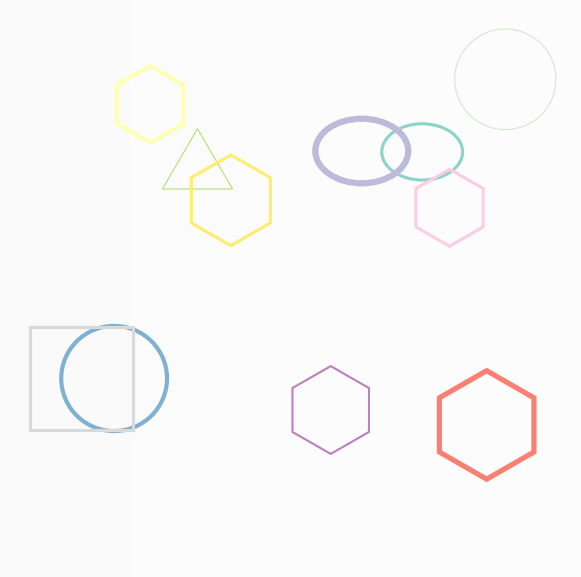[{"shape": "oval", "thickness": 1.5, "radius": 0.35, "center": [0.726, 0.736]}, {"shape": "hexagon", "thickness": 2, "radius": 0.33, "center": [0.259, 0.818]}, {"shape": "oval", "thickness": 3, "radius": 0.4, "center": [0.622, 0.738]}, {"shape": "hexagon", "thickness": 2.5, "radius": 0.47, "center": [0.837, 0.263]}, {"shape": "circle", "thickness": 2, "radius": 0.46, "center": [0.196, 0.344]}, {"shape": "triangle", "thickness": 0.5, "radius": 0.35, "center": [0.34, 0.707]}, {"shape": "hexagon", "thickness": 1.5, "radius": 0.33, "center": [0.773, 0.639]}, {"shape": "square", "thickness": 1.5, "radius": 0.44, "center": [0.14, 0.344]}, {"shape": "hexagon", "thickness": 1, "radius": 0.38, "center": [0.569, 0.289]}, {"shape": "circle", "thickness": 0.5, "radius": 0.44, "center": [0.869, 0.862]}, {"shape": "hexagon", "thickness": 1.5, "radius": 0.39, "center": [0.397, 0.652]}]